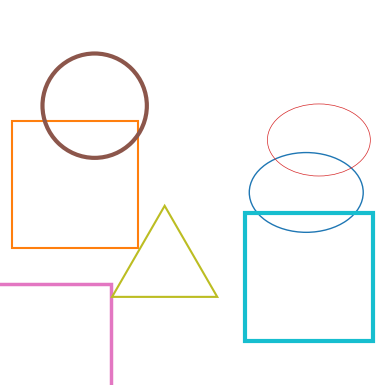[{"shape": "oval", "thickness": 1, "radius": 0.74, "center": [0.795, 0.5]}, {"shape": "square", "thickness": 1.5, "radius": 0.82, "center": [0.195, 0.52]}, {"shape": "oval", "thickness": 0.5, "radius": 0.67, "center": [0.828, 0.636]}, {"shape": "circle", "thickness": 3, "radius": 0.68, "center": [0.246, 0.726]}, {"shape": "square", "thickness": 2.5, "radius": 0.74, "center": [0.14, 0.113]}, {"shape": "triangle", "thickness": 1.5, "radius": 0.79, "center": [0.428, 0.308]}, {"shape": "square", "thickness": 3, "radius": 0.83, "center": [0.802, 0.282]}]